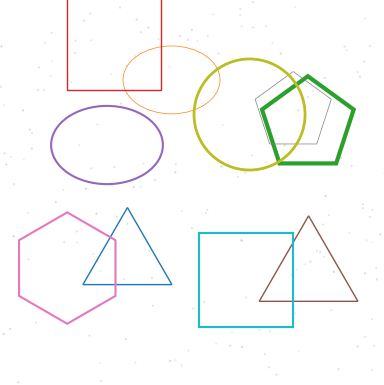[{"shape": "triangle", "thickness": 1, "radius": 0.67, "center": [0.331, 0.327]}, {"shape": "oval", "thickness": 0.5, "radius": 0.63, "center": [0.445, 0.792]}, {"shape": "pentagon", "thickness": 3, "radius": 0.63, "center": [0.8, 0.677]}, {"shape": "square", "thickness": 1, "radius": 0.61, "center": [0.296, 0.887]}, {"shape": "oval", "thickness": 1.5, "radius": 0.73, "center": [0.278, 0.623]}, {"shape": "triangle", "thickness": 1, "radius": 0.74, "center": [0.801, 0.291]}, {"shape": "hexagon", "thickness": 1.5, "radius": 0.72, "center": [0.175, 0.304]}, {"shape": "pentagon", "thickness": 0.5, "radius": 0.52, "center": [0.762, 0.71]}, {"shape": "circle", "thickness": 2, "radius": 0.72, "center": [0.648, 0.703]}, {"shape": "square", "thickness": 1.5, "radius": 0.61, "center": [0.639, 0.272]}]